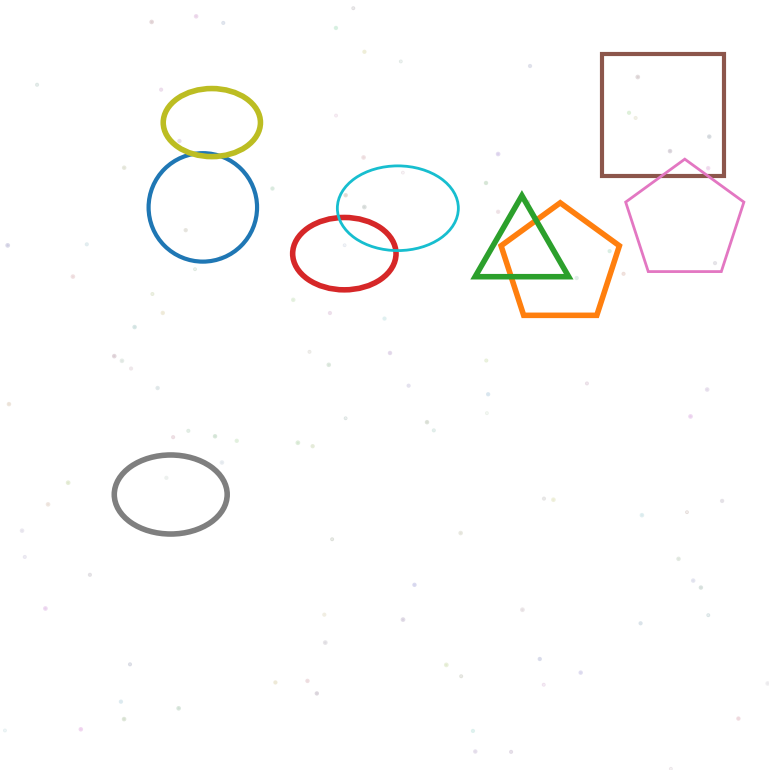[{"shape": "circle", "thickness": 1.5, "radius": 0.35, "center": [0.263, 0.731]}, {"shape": "pentagon", "thickness": 2, "radius": 0.4, "center": [0.728, 0.656]}, {"shape": "triangle", "thickness": 2, "radius": 0.35, "center": [0.678, 0.676]}, {"shape": "oval", "thickness": 2, "radius": 0.34, "center": [0.447, 0.671]}, {"shape": "square", "thickness": 1.5, "radius": 0.39, "center": [0.861, 0.851]}, {"shape": "pentagon", "thickness": 1, "radius": 0.4, "center": [0.889, 0.713]}, {"shape": "oval", "thickness": 2, "radius": 0.37, "center": [0.222, 0.358]}, {"shape": "oval", "thickness": 2, "radius": 0.32, "center": [0.275, 0.841]}, {"shape": "oval", "thickness": 1, "radius": 0.39, "center": [0.517, 0.73]}]